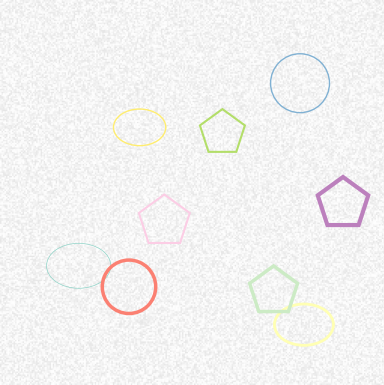[{"shape": "oval", "thickness": 0.5, "radius": 0.42, "center": [0.204, 0.31]}, {"shape": "oval", "thickness": 2, "radius": 0.38, "center": [0.789, 0.157]}, {"shape": "circle", "thickness": 2.5, "radius": 0.35, "center": [0.335, 0.255]}, {"shape": "circle", "thickness": 1, "radius": 0.38, "center": [0.779, 0.784]}, {"shape": "pentagon", "thickness": 1.5, "radius": 0.31, "center": [0.578, 0.655]}, {"shape": "pentagon", "thickness": 1.5, "radius": 0.35, "center": [0.427, 0.425]}, {"shape": "pentagon", "thickness": 3, "radius": 0.34, "center": [0.891, 0.471]}, {"shape": "pentagon", "thickness": 2.5, "radius": 0.33, "center": [0.711, 0.244]}, {"shape": "oval", "thickness": 1, "radius": 0.34, "center": [0.363, 0.669]}]